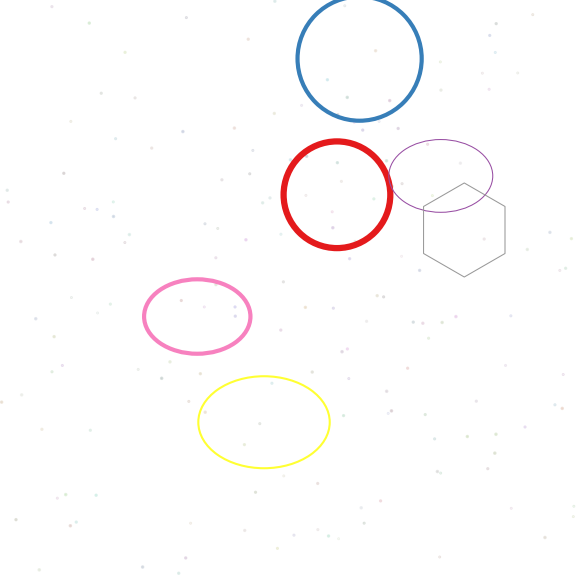[{"shape": "circle", "thickness": 3, "radius": 0.46, "center": [0.583, 0.662]}, {"shape": "circle", "thickness": 2, "radius": 0.54, "center": [0.623, 0.898]}, {"shape": "oval", "thickness": 0.5, "radius": 0.45, "center": [0.763, 0.695]}, {"shape": "oval", "thickness": 1, "radius": 0.57, "center": [0.457, 0.268]}, {"shape": "oval", "thickness": 2, "radius": 0.46, "center": [0.342, 0.451]}, {"shape": "hexagon", "thickness": 0.5, "radius": 0.41, "center": [0.804, 0.601]}]